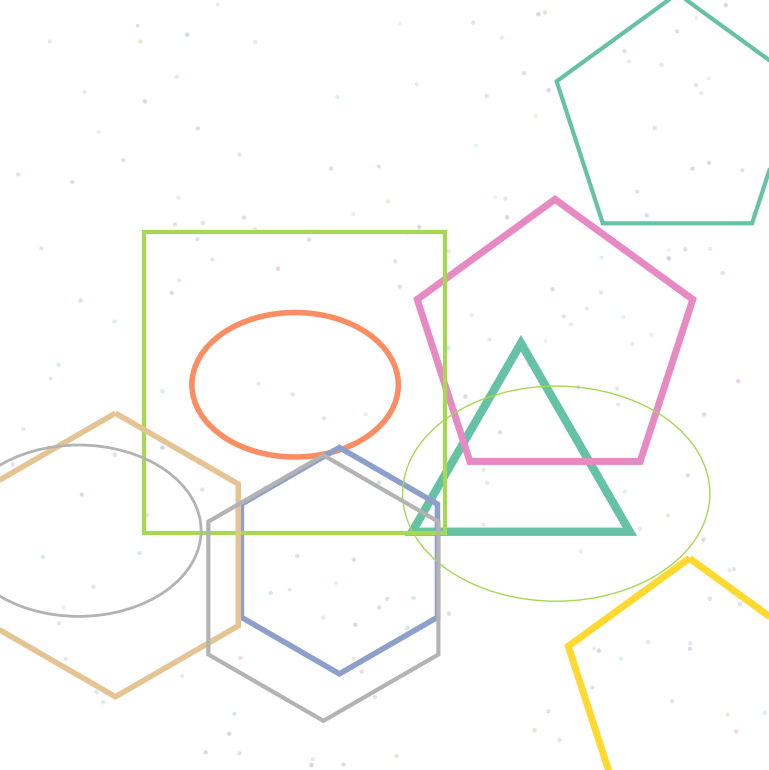[{"shape": "pentagon", "thickness": 1.5, "radius": 0.82, "center": [0.88, 0.843]}, {"shape": "triangle", "thickness": 3, "radius": 0.82, "center": [0.677, 0.391]}, {"shape": "oval", "thickness": 2, "radius": 0.67, "center": [0.383, 0.5]}, {"shape": "hexagon", "thickness": 2, "radius": 0.73, "center": [0.441, 0.272]}, {"shape": "pentagon", "thickness": 2.5, "radius": 0.94, "center": [0.721, 0.553]}, {"shape": "oval", "thickness": 0.5, "radius": 1.0, "center": [0.722, 0.359]}, {"shape": "square", "thickness": 1.5, "radius": 0.98, "center": [0.383, 0.503]}, {"shape": "pentagon", "thickness": 2.5, "radius": 0.83, "center": [0.895, 0.11]}, {"shape": "hexagon", "thickness": 2, "radius": 0.92, "center": [0.15, 0.279]}, {"shape": "hexagon", "thickness": 1.5, "radius": 0.86, "center": [0.42, 0.236]}, {"shape": "oval", "thickness": 1, "radius": 0.79, "center": [0.102, 0.311]}]